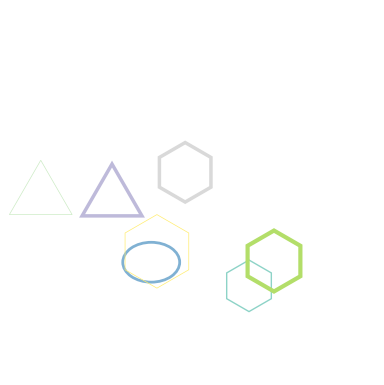[{"shape": "hexagon", "thickness": 1, "radius": 0.33, "center": [0.647, 0.258]}, {"shape": "triangle", "thickness": 2.5, "radius": 0.45, "center": [0.291, 0.484]}, {"shape": "oval", "thickness": 2, "radius": 0.37, "center": [0.393, 0.319]}, {"shape": "hexagon", "thickness": 3, "radius": 0.4, "center": [0.712, 0.322]}, {"shape": "hexagon", "thickness": 2.5, "radius": 0.39, "center": [0.481, 0.552]}, {"shape": "triangle", "thickness": 0.5, "radius": 0.47, "center": [0.106, 0.49]}, {"shape": "hexagon", "thickness": 0.5, "radius": 0.48, "center": [0.408, 0.347]}]